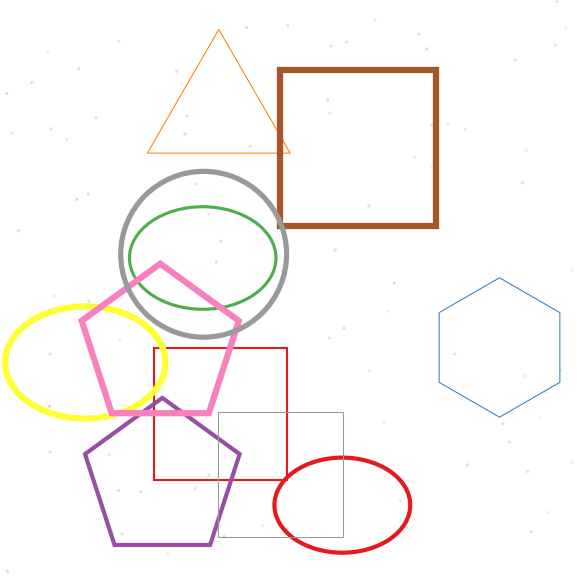[{"shape": "square", "thickness": 1, "radius": 0.57, "center": [0.382, 0.282]}, {"shape": "oval", "thickness": 2, "radius": 0.59, "center": [0.593, 0.124]}, {"shape": "hexagon", "thickness": 0.5, "radius": 0.6, "center": [0.865, 0.397]}, {"shape": "oval", "thickness": 1.5, "radius": 0.63, "center": [0.351, 0.552]}, {"shape": "pentagon", "thickness": 2, "radius": 0.7, "center": [0.281, 0.169]}, {"shape": "triangle", "thickness": 0.5, "radius": 0.71, "center": [0.379, 0.805]}, {"shape": "oval", "thickness": 3, "radius": 0.69, "center": [0.148, 0.371]}, {"shape": "square", "thickness": 3, "radius": 0.68, "center": [0.62, 0.743]}, {"shape": "pentagon", "thickness": 3, "radius": 0.72, "center": [0.278, 0.399]}, {"shape": "circle", "thickness": 2.5, "radius": 0.72, "center": [0.353, 0.559]}, {"shape": "square", "thickness": 0.5, "radius": 0.54, "center": [0.486, 0.178]}]